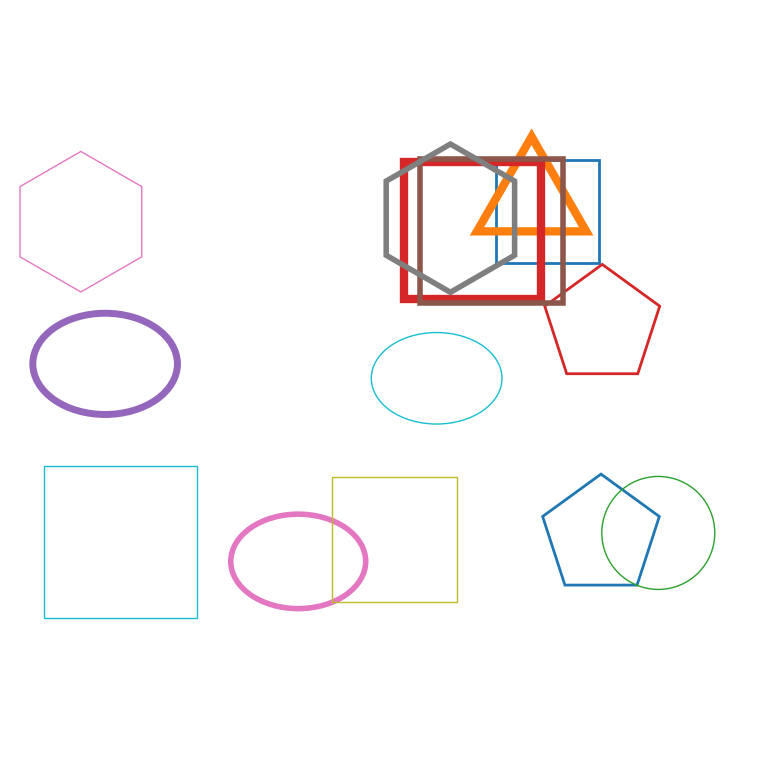[{"shape": "square", "thickness": 1, "radius": 0.33, "center": [0.711, 0.726]}, {"shape": "pentagon", "thickness": 1, "radius": 0.4, "center": [0.781, 0.305]}, {"shape": "triangle", "thickness": 3, "radius": 0.41, "center": [0.69, 0.74]}, {"shape": "circle", "thickness": 0.5, "radius": 0.37, "center": [0.855, 0.308]}, {"shape": "square", "thickness": 3, "radius": 0.45, "center": [0.614, 0.701]}, {"shape": "pentagon", "thickness": 1, "radius": 0.39, "center": [0.782, 0.578]}, {"shape": "oval", "thickness": 2.5, "radius": 0.47, "center": [0.137, 0.527]}, {"shape": "square", "thickness": 2, "radius": 0.47, "center": [0.638, 0.7]}, {"shape": "oval", "thickness": 2, "radius": 0.44, "center": [0.387, 0.271]}, {"shape": "hexagon", "thickness": 0.5, "radius": 0.46, "center": [0.105, 0.712]}, {"shape": "hexagon", "thickness": 2, "radius": 0.48, "center": [0.585, 0.717]}, {"shape": "square", "thickness": 0.5, "radius": 0.41, "center": [0.513, 0.3]}, {"shape": "square", "thickness": 0.5, "radius": 0.49, "center": [0.156, 0.296]}, {"shape": "oval", "thickness": 0.5, "radius": 0.42, "center": [0.567, 0.509]}]